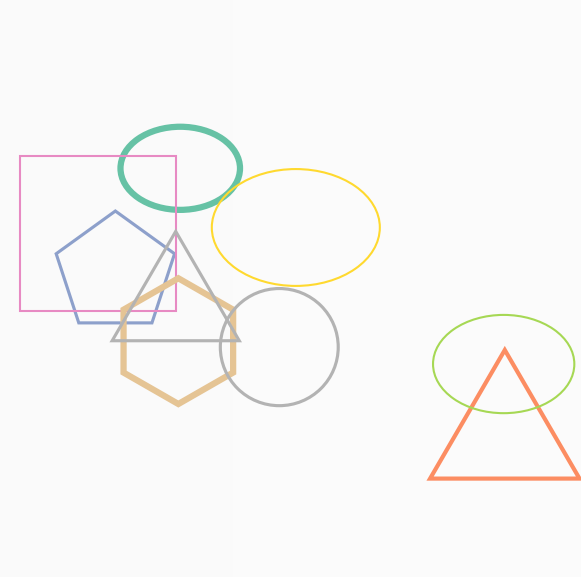[{"shape": "oval", "thickness": 3, "radius": 0.51, "center": [0.31, 0.708]}, {"shape": "triangle", "thickness": 2, "radius": 0.74, "center": [0.868, 0.245]}, {"shape": "pentagon", "thickness": 1.5, "radius": 0.54, "center": [0.198, 0.527]}, {"shape": "square", "thickness": 1, "radius": 0.67, "center": [0.169, 0.595]}, {"shape": "oval", "thickness": 1, "radius": 0.61, "center": [0.867, 0.369]}, {"shape": "oval", "thickness": 1, "radius": 0.72, "center": [0.509, 0.605]}, {"shape": "hexagon", "thickness": 3, "radius": 0.54, "center": [0.307, 0.408]}, {"shape": "circle", "thickness": 1.5, "radius": 0.51, "center": [0.48, 0.398]}, {"shape": "triangle", "thickness": 1.5, "radius": 0.63, "center": [0.302, 0.472]}]